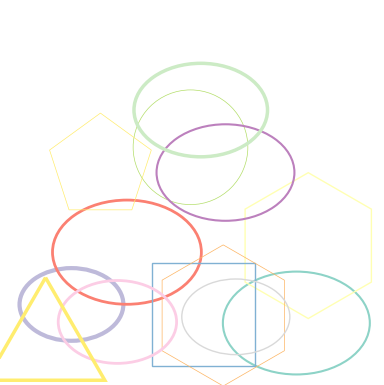[{"shape": "oval", "thickness": 1.5, "radius": 0.95, "center": [0.77, 0.161]}, {"shape": "hexagon", "thickness": 1, "radius": 0.95, "center": [0.801, 0.362]}, {"shape": "oval", "thickness": 3, "radius": 0.67, "center": [0.186, 0.209]}, {"shape": "oval", "thickness": 2, "radius": 0.97, "center": [0.33, 0.345]}, {"shape": "square", "thickness": 1, "radius": 0.67, "center": [0.529, 0.183]}, {"shape": "hexagon", "thickness": 0.5, "radius": 0.92, "center": [0.58, 0.181]}, {"shape": "circle", "thickness": 0.5, "radius": 0.74, "center": [0.495, 0.618]}, {"shape": "oval", "thickness": 2, "radius": 0.77, "center": [0.305, 0.164]}, {"shape": "oval", "thickness": 1, "radius": 0.7, "center": [0.612, 0.177]}, {"shape": "oval", "thickness": 1.5, "radius": 0.9, "center": [0.586, 0.552]}, {"shape": "oval", "thickness": 2.5, "radius": 0.87, "center": [0.521, 0.714]}, {"shape": "pentagon", "thickness": 0.5, "radius": 0.69, "center": [0.261, 0.567]}, {"shape": "triangle", "thickness": 2.5, "radius": 0.89, "center": [0.118, 0.101]}]